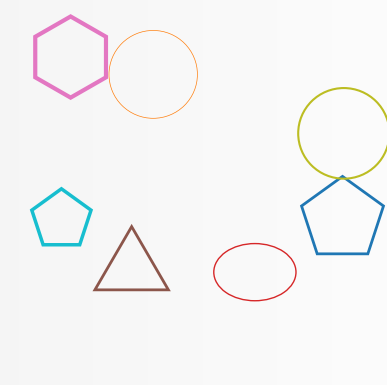[{"shape": "pentagon", "thickness": 2, "radius": 0.56, "center": [0.884, 0.431]}, {"shape": "circle", "thickness": 0.5, "radius": 0.57, "center": [0.395, 0.807]}, {"shape": "oval", "thickness": 1, "radius": 0.53, "center": [0.658, 0.293]}, {"shape": "triangle", "thickness": 2, "radius": 0.55, "center": [0.34, 0.302]}, {"shape": "hexagon", "thickness": 3, "radius": 0.53, "center": [0.182, 0.852]}, {"shape": "circle", "thickness": 1.5, "radius": 0.59, "center": [0.887, 0.654]}, {"shape": "pentagon", "thickness": 2.5, "radius": 0.4, "center": [0.159, 0.429]}]